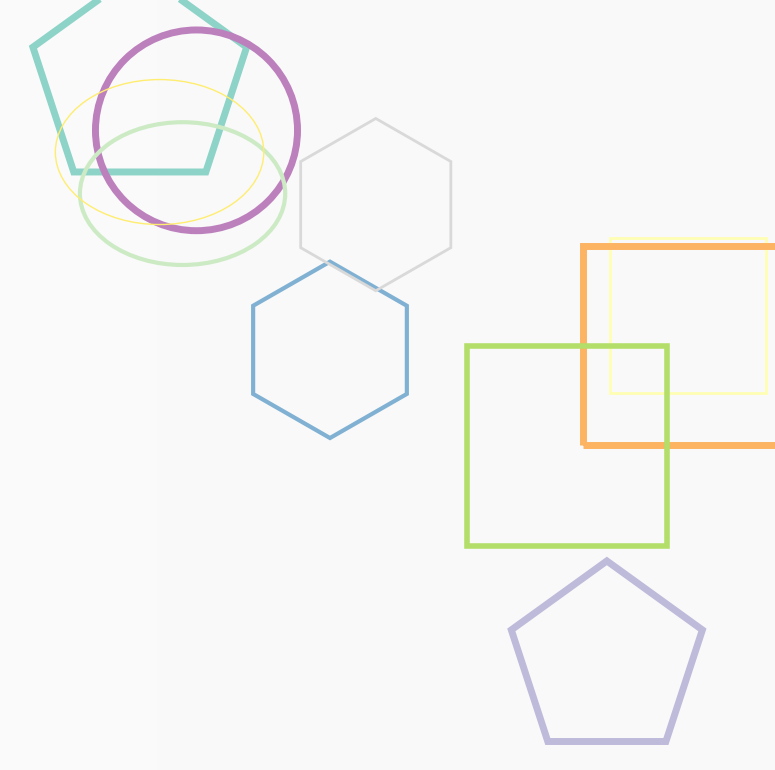[{"shape": "pentagon", "thickness": 2.5, "radius": 0.72, "center": [0.18, 0.894]}, {"shape": "square", "thickness": 1, "radius": 0.5, "center": [0.888, 0.59]}, {"shape": "pentagon", "thickness": 2.5, "radius": 0.65, "center": [0.783, 0.142]}, {"shape": "hexagon", "thickness": 1.5, "radius": 0.57, "center": [0.426, 0.546]}, {"shape": "square", "thickness": 2.5, "radius": 0.65, "center": [0.881, 0.551]}, {"shape": "square", "thickness": 2, "radius": 0.65, "center": [0.732, 0.421]}, {"shape": "hexagon", "thickness": 1, "radius": 0.56, "center": [0.485, 0.734]}, {"shape": "circle", "thickness": 2.5, "radius": 0.65, "center": [0.254, 0.831]}, {"shape": "oval", "thickness": 1.5, "radius": 0.66, "center": [0.236, 0.749]}, {"shape": "oval", "thickness": 0.5, "radius": 0.67, "center": [0.206, 0.803]}]